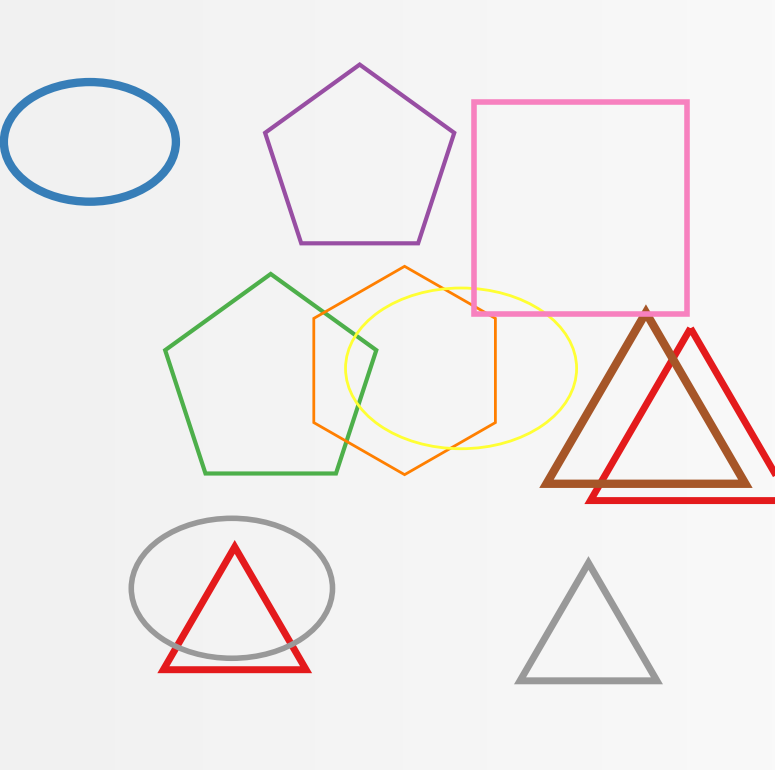[{"shape": "triangle", "thickness": 2.5, "radius": 0.75, "center": [0.891, 0.424]}, {"shape": "triangle", "thickness": 2.5, "radius": 0.53, "center": [0.303, 0.183]}, {"shape": "oval", "thickness": 3, "radius": 0.55, "center": [0.116, 0.816]}, {"shape": "pentagon", "thickness": 1.5, "radius": 0.72, "center": [0.349, 0.501]}, {"shape": "pentagon", "thickness": 1.5, "radius": 0.64, "center": [0.464, 0.788]}, {"shape": "hexagon", "thickness": 1, "radius": 0.68, "center": [0.522, 0.519]}, {"shape": "oval", "thickness": 1, "radius": 0.75, "center": [0.595, 0.522]}, {"shape": "triangle", "thickness": 3, "radius": 0.74, "center": [0.833, 0.446]}, {"shape": "square", "thickness": 2, "radius": 0.69, "center": [0.749, 0.73]}, {"shape": "triangle", "thickness": 2.5, "radius": 0.51, "center": [0.759, 0.167]}, {"shape": "oval", "thickness": 2, "radius": 0.65, "center": [0.299, 0.236]}]